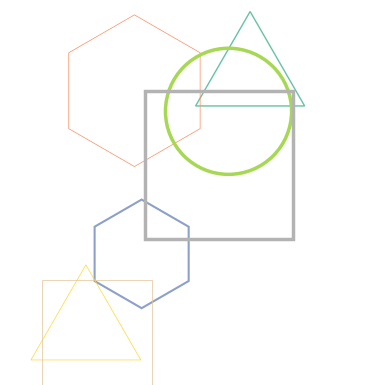[{"shape": "triangle", "thickness": 1, "radius": 0.82, "center": [0.65, 0.807]}, {"shape": "hexagon", "thickness": 0.5, "radius": 0.99, "center": [0.349, 0.764]}, {"shape": "hexagon", "thickness": 1.5, "radius": 0.71, "center": [0.368, 0.341]}, {"shape": "circle", "thickness": 2.5, "radius": 0.82, "center": [0.594, 0.711]}, {"shape": "triangle", "thickness": 0.5, "radius": 0.82, "center": [0.223, 0.147]}, {"shape": "square", "thickness": 0.5, "radius": 0.72, "center": [0.252, 0.13]}, {"shape": "square", "thickness": 2.5, "radius": 0.96, "center": [0.569, 0.571]}]